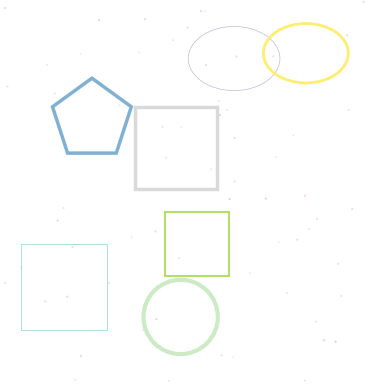[{"shape": "square", "thickness": 0.5, "radius": 0.56, "center": [0.166, 0.254]}, {"shape": "oval", "thickness": 0.5, "radius": 0.6, "center": [0.608, 0.848]}, {"shape": "pentagon", "thickness": 2.5, "radius": 0.54, "center": [0.239, 0.689]}, {"shape": "square", "thickness": 1.5, "radius": 0.42, "center": [0.512, 0.366]}, {"shape": "square", "thickness": 2.5, "radius": 0.53, "center": [0.456, 0.615]}, {"shape": "circle", "thickness": 3, "radius": 0.48, "center": [0.469, 0.177]}, {"shape": "oval", "thickness": 2, "radius": 0.55, "center": [0.794, 0.862]}]